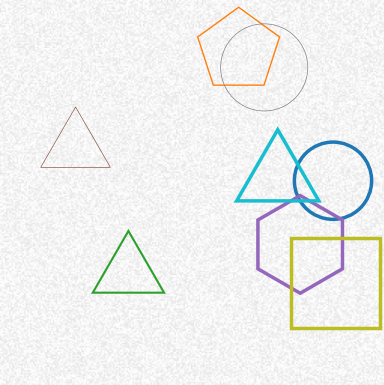[{"shape": "circle", "thickness": 2.5, "radius": 0.5, "center": [0.865, 0.531]}, {"shape": "pentagon", "thickness": 1, "radius": 0.56, "center": [0.62, 0.869]}, {"shape": "triangle", "thickness": 1.5, "radius": 0.53, "center": [0.334, 0.293]}, {"shape": "hexagon", "thickness": 2.5, "radius": 0.63, "center": [0.78, 0.365]}, {"shape": "triangle", "thickness": 0.5, "radius": 0.52, "center": [0.196, 0.618]}, {"shape": "circle", "thickness": 0.5, "radius": 0.57, "center": [0.686, 0.825]}, {"shape": "square", "thickness": 2.5, "radius": 0.58, "center": [0.871, 0.265]}, {"shape": "triangle", "thickness": 2.5, "radius": 0.62, "center": [0.721, 0.54]}]